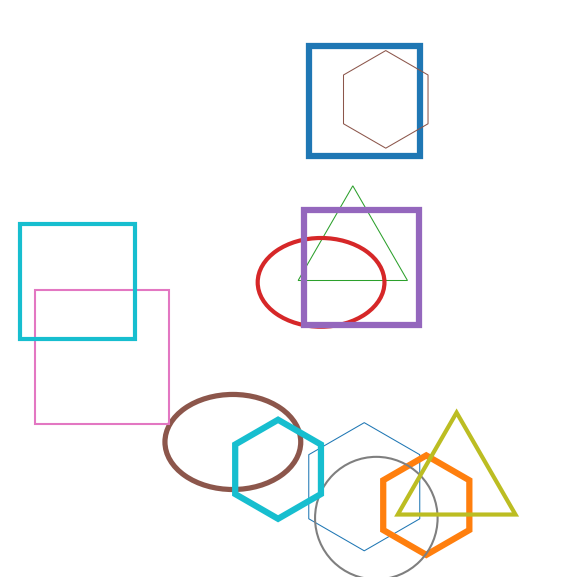[{"shape": "square", "thickness": 3, "radius": 0.48, "center": [0.631, 0.824]}, {"shape": "hexagon", "thickness": 0.5, "radius": 0.55, "center": [0.631, 0.156]}, {"shape": "hexagon", "thickness": 3, "radius": 0.43, "center": [0.738, 0.124]}, {"shape": "triangle", "thickness": 0.5, "radius": 0.55, "center": [0.611, 0.568]}, {"shape": "oval", "thickness": 2, "radius": 0.55, "center": [0.556, 0.51]}, {"shape": "square", "thickness": 3, "radius": 0.5, "center": [0.626, 0.537]}, {"shape": "hexagon", "thickness": 0.5, "radius": 0.42, "center": [0.668, 0.827]}, {"shape": "oval", "thickness": 2.5, "radius": 0.59, "center": [0.403, 0.234]}, {"shape": "square", "thickness": 1, "radius": 0.58, "center": [0.176, 0.38]}, {"shape": "circle", "thickness": 1, "radius": 0.53, "center": [0.652, 0.102]}, {"shape": "triangle", "thickness": 2, "radius": 0.59, "center": [0.791, 0.167]}, {"shape": "hexagon", "thickness": 3, "radius": 0.43, "center": [0.482, 0.187]}, {"shape": "square", "thickness": 2, "radius": 0.5, "center": [0.133, 0.512]}]